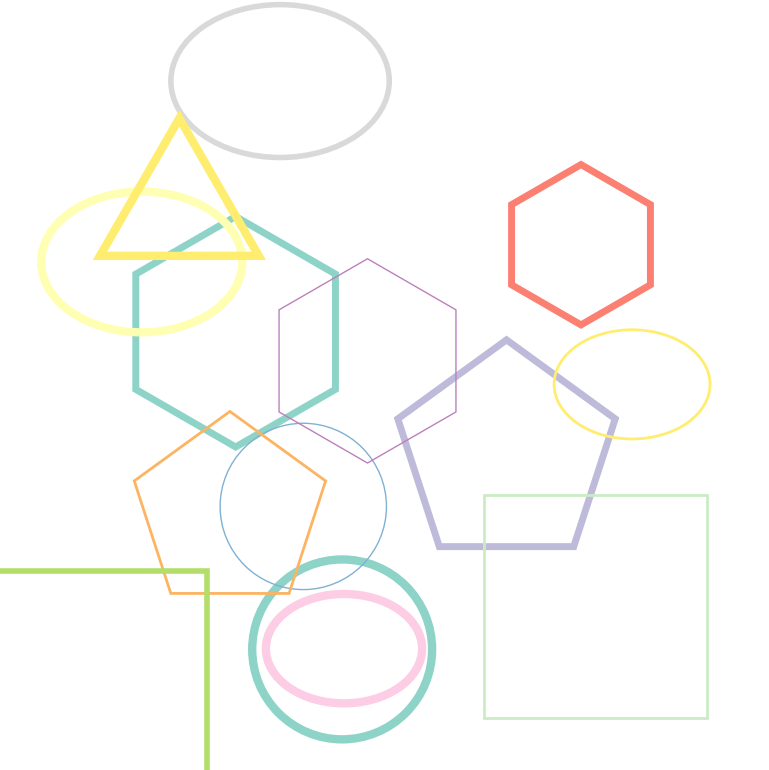[{"shape": "circle", "thickness": 3, "radius": 0.58, "center": [0.444, 0.157]}, {"shape": "hexagon", "thickness": 2.5, "radius": 0.75, "center": [0.306, 0.569]}, {"shape": "oval", "thickness": 3, "radius": 0.65, "center": [0.184, 0.66]}, {"shape": "pentagon", "thickness": 2.5, "radius": 0.74, "center": [0.658, 0.41]}, {"shape": "hexagon", "thickness": 2.5, "radius": 0.52, "center": [0.755, 0.682]}, {"shape": "circle", "thickness": 0.5, "radius": 0.54, "center": [0.394, 0.342]}, {"shape": "pentagon", "thickness": 1, "radius": 0.65, "center": [0.299, 0.335]}, {"shape": "square", "thickness": 2, "radius": 0.71, "center": [0.127, 0.117]}, {"shape": "oval", "thickness": 3, "radius": 0.51, "center": [0.447, 0.158]}, {"shape": "oval", "thickness": 2, "radius": 0.71, "center": [0.364, 0.895]}, {"shape": "hexagon", "thickness": 0.5, "radius": 0.66, "center": [0.477, 0.531]}, {"shape": "square", "thickness": 1, "radius": 0.72, "center": [0.774, 0.213]}, {"shape": "oval", "thickness": 1, "radius": 0.51, "center": [0.821, 0.501]}, {"shape": "triangle", "thickness": 3, "radius": 0.6, "center": [0.233, 0.727]}]